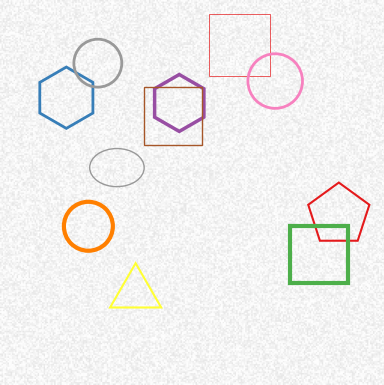[{"shape": "pentagon", "thickness": 1.5, "radius": 0.42, "center": [0.88, 0.442]}, {"shape": "square", "thickness": 0.5, "radius": 0.4, "center": [0.622, 0.883]}, {"shape": "hexagon", "thickness": 2, "radius": 0.4, "center": [0.172, 0.746]}, {"shape": "square", "thickness": 3, "radius": 0.37, "center": [0.829, 0.339]}, {"shape": "hexagon", "thickness": 2.5, "radius": 0.37, "center": [0.466, 0.733]}, {"shape": "circle", "thickness": 3, "radius": 0.32, "center": [0.23, 0.412]}, {"shape": "triangle", "thickness": 1.5, "radius": 0.38, "center": [0.352, 0.24]}, {"shape": "square", "thickness": 1, "radius": 0.38, "center": [0.448, 0.698]}, {"shape": "circle", "thickness": 2, "radius": 0.35, "center": [0.715, 0.789]}, {"shape": "oval", "thickness": 1, "radius": 0.35, "center": [0.304, 0.565]}, {"shape": "circle", "thickness": 2, "radius": 0.31, "center": [0.254, 0.836]}]